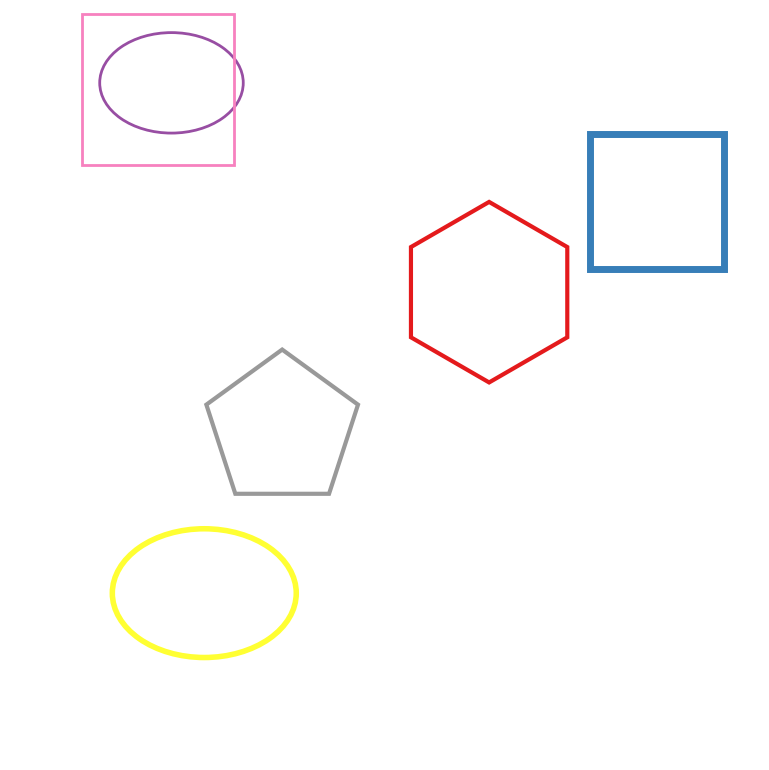[{"shape": "hexagon", "thickness": 1.5, "radius": 0.59, "center": [0.635, 0.621]}, {"shape": "square", "thickness": 2.5, "radius": 0.44, "center": [0.853, 0.738]}, {"shape": "oval", "thickness": 1, "radius": 0.47, "center": [0.223, 0.892]}, {"shape": "oval", "thickness": 2, "radius": 0.6, "center": [0.265, 0.23]}, {"shape": "square", "thickness": 1, "radius": 0.49, "center": [0.205, 0.884]}, {"shape": "pentagon", "thickness": 1.5, "radius": 0.52, "center": [0.366, 0.442]}]